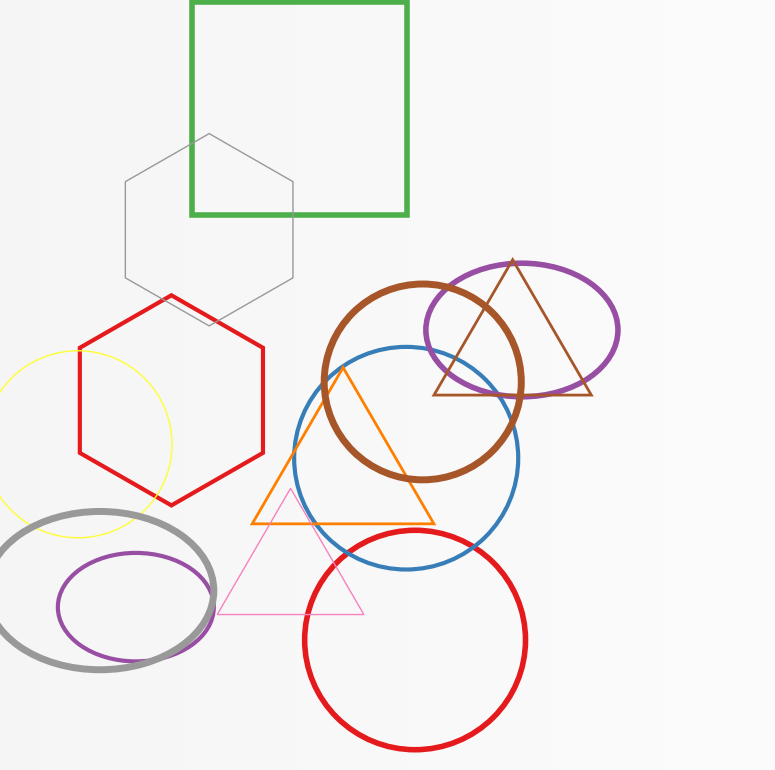[{"shape": "circle", "thickness": 2, "radius": 0.71, "center": [0.536, 0.169]}, {"shape": "hexagon", "thickness": 1.5, "radius": 0.68, "center": [0.221, 0.48]}, {"shape": "circle", "thickness": 1.5, "radius": 0.72, "center": [0.524, 0.405]}, {"shape": "square", "thickness": 2, "radius": 0.69, "center": [0.386, 0.859]}, {"shape": "oval", "thickness": 2, "radius": 0.62, "center": [0.673, 0.571]}, {"shape": "oval", "thickness": 1.5, "radius": 0.5, "center": [0.175, 0.211]}, {"shape": "triangle", "thickness": 1, "radius": 0.68, "center": [0.443, 0.387]}, {"shape": "circle", "thickness": 0.5, "radius": 0.61, "center": [0.101, 0.423]}, {"shape": "circle", "thickness": 2.5, "radius": 0.64, "center": [0.545, 0.504]}, {"shape": "triangle", "thickness": 1, "radius": 0.59, "center": [0.661, 0.546]}, {"shape": "triangle", "thickness": 0.5, "radius": 0.55, "center": [0.375, 0.257]}, {"shape": "oval", "thickness": 2.5, "radius": 0.73, "center": [0.129, 0.233]}, {"shape": "hexagon", "thickness": 0.5, "radius": 0.62, "center": [0.27, 0.702]}]